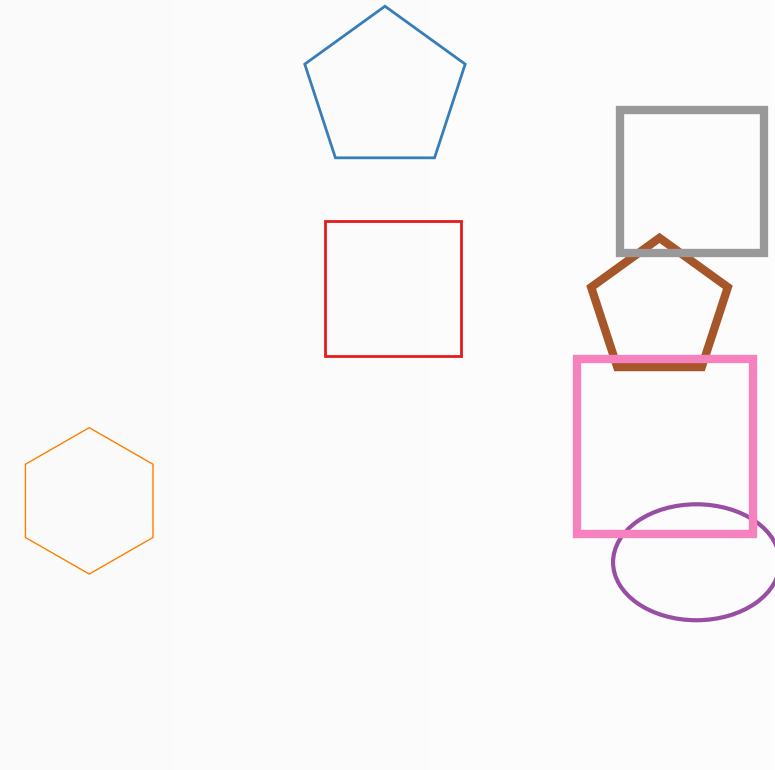[{"shape": "square", "thickness": 1, "radius": 0.44, "center": [0.507, 0.625]}, {"shape": "pentagon", "thickness": 1, "radius": 0.54, "center": [0.497, 0.883]}, {"shape": "oval", "thickness": 1.5, "radius": 0.54, "center": [0.899, 0.27]}, {"shape": "hexagon", "thickness": 0.5, "radius": 0.48, "center": [0.115, 0.35]}, {"shape": "pentagon", "thickness": 3, "radius": 0.46, "center": [0.851, 0.598]}, {"shape": "square", "thickness": 3, "radius": 0.57, "center": [0.858, 0.42]}, {"shape": "square", "thickness": 3, "radius": 0.46, "center": [0.893, 0.764]}]